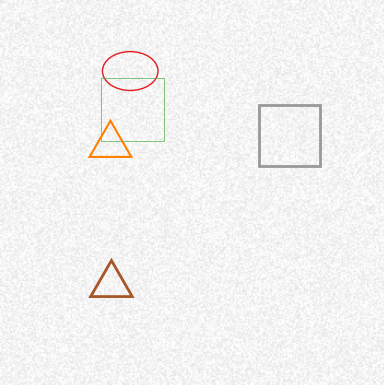[{"shape": "oval", "thickness": 1, "radius": 0.36, "center": [0.338, 0.815]}, {"shape": "square", "thickness": 0.5, "radius": 0.41, "center": [0.344, 0.715]}, {"shape": "triangle", "thickness": 1.5, "radius": 0.31, "center": [0.287, 0.624]}, {"shape": "triangle", "thickness": 2, "radius": 0.31, "center": [0.289, 0.261]}, {"shape": "square", "thickness": 2, "radius": 0.39, "center": [0.752, 0.648]}]